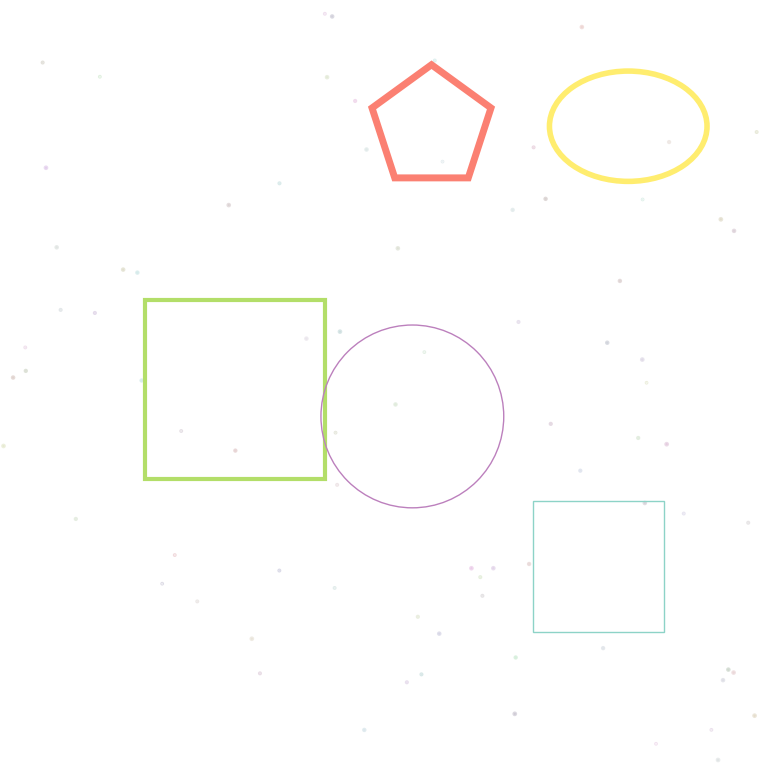[{"shape": "square", "thickness": 0.5, "radius": 0.43, "center": [0.777, 0.264]}, {"shape": "pentagon", "thickness": 2.5, "radius": 0.41, "center": [0.56, 0.835]}, {"shape": "square", "thickness": 1.5, "radius": 0.58, "center": [0.305, 0.494]}, {"shape": "circle", "thickness": 0.5, "radius": 0.59, "center": [0.536, 0.459]}, {"shape": "oval", "thickness": 2, "radius": 0.51, "center": [0.816, 0.836]}]